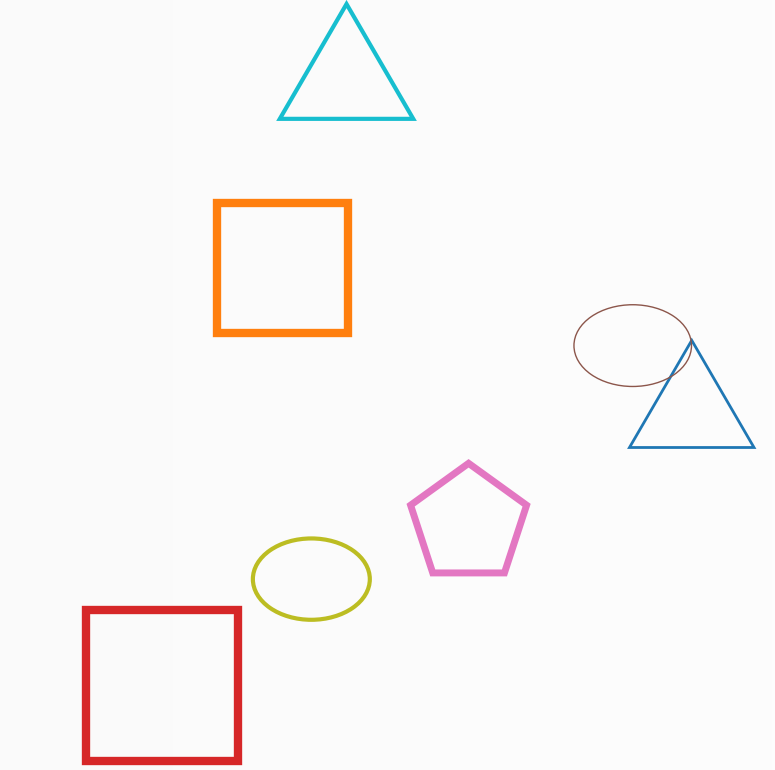[{"shape": "triangle", "thickness": 1, "radius": 0.46, "center": [0.893, 0.465]}, {"shape": "square", "thickness": 3, "radius": 0.42, "center": [0.365, 0.652]}, {"shape": "square", "thickness": 3, "radius": 0.49, "center": [0.209, 0.11]}, {"shape": "oval", "thickness": 0.5, "radius": 0.38, "center": [0.816, 0.551]}, {"shape": "pentagon", "thickness": 2.5, "radius": 0.39, "center": [0.605, 0.32]}, {"shape": "oval", "thickness": 1.5, "radius": 0.38, "center": [0.402, 0.248]}, {"shape": "triangle", "thickness": 1.5, "radius": 0.5, "center": [0.447, 0.895]}]